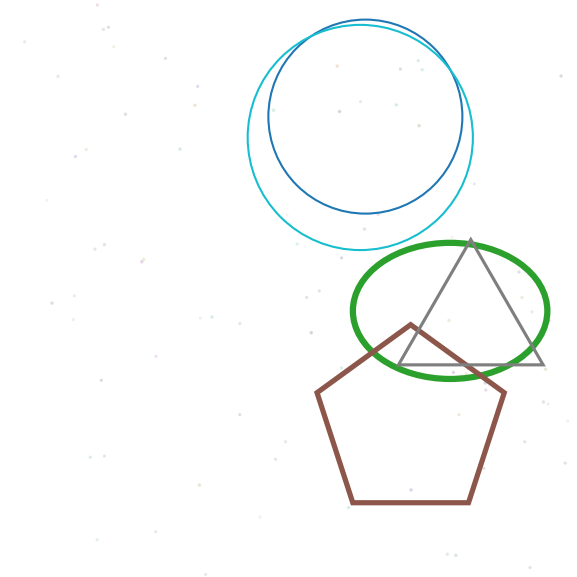[{"shape": "circle", "thickness": 1, "radius": 0.84, "center": [0.633, 0.797]}, {"shape": "oval", "thickness": 3, "radius": 0.84, "center": [0.779, 0.461]}, {"shape": "pentagon", "thickness": 2.5, "radius": 0.85, "center": [0.711, 0.266]}, {"shape": "triangle", "thickness": 1.5, "radius": 0.72, "center": [0.815, 0.44]}, {"shape": "circle", "thickness": 1, "radius": 0.97, "center": [0.624, 0.761]}]